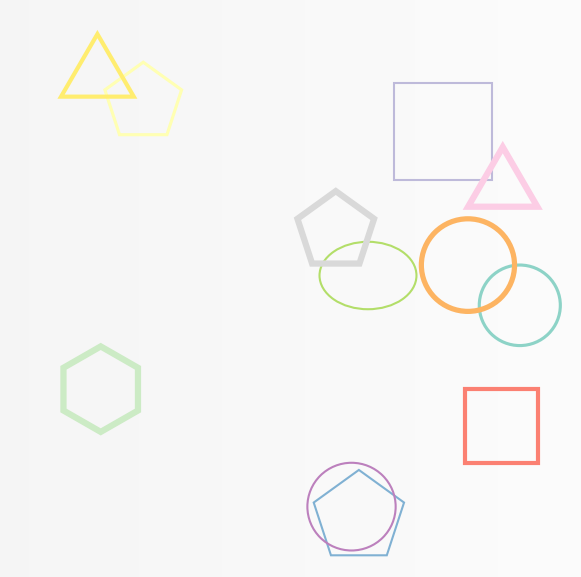[{"shape": "circle", "thickness": 1.5, "radius": 0.35, "center": [0.894, 0.47]}, {"shape": "pentagon", "thickness": 1.5, "radius": 0.35, "center": [0.246, 0.822]}, {"shape": "square", "thickness": 1, "radius": 0.42, "center": [0.762, 0.771]}, {"shape": "square", "thickness": 2, "radius": 0.32, "center": [0.863, 0.262]}, {"shape": "pentagon", "thickness": 1, "radius": 0.41, "center": [0.617, 0.104]}, {"shape": "circle", "thickness": 2.5, "radius": 0.4, "center": [0.805, 0.54]}, {"shape": "oval", "thickness": 1, "radius": 0.42, "center": [0.633, 0.522]}, {"shape": "triangle", "thickness": 3, "radius": 0.34, "center": [0.865, 0.676]}, {"shape": "pentagon", "thickness": 3, "radius": 0.35, "center": [0.578, 0.599]}, {"shape": "circle", "thickness": 1, "radius": 0.38, "center": [0.605, 0.122]}, {"shape": "hexagon", "thickness": 3, "radius": 0.37, "center": [0.173, 0.325]}, {"shape": "triangle", "thickness": 2, "radius": 0.36, "center": [0.168, 0.868]}]